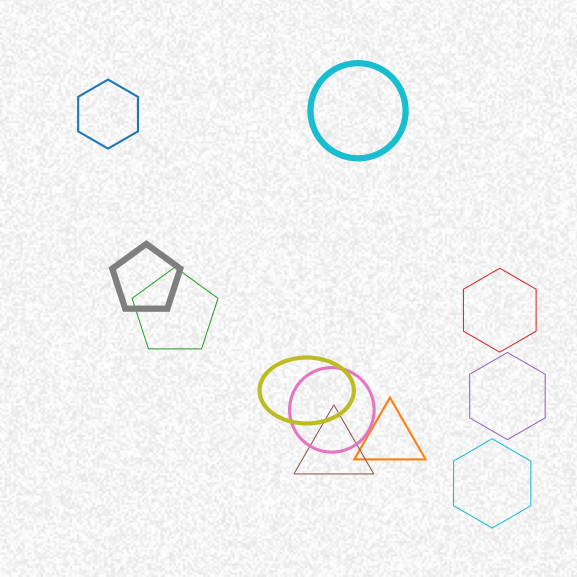[{"shape": "hexagon", "thickness": 1, "radius": 0.3, "center": [0.187, 0.802]}, {"shape": "triangle", "thickness": 1, "radius": 0.36, "center": [0.675, 0.239]}, {"shape": "pentagon", "thickness": 0.5, "radius": 0.39, "center": [0.303, 0.458]}, {"shape": "hexagon", "thickness": 0.5, "radius": 0.36, "center": [0.865, 0.462]}, {"shape": "hexagon", "thickness": 0.5, "radius": 0.38, "center": [0.879, 0.313]}, {"shape": "triangle", "thickness": 0.5, "radius": 0.4, "center": [0.578, 0.218]}, {"shape": "circle", "thickness": 1.5, "radius": 0.37, "center": [0.575, 0.289]}, {"shape": "pentagon", "thickness": 3, "radius": 0.31, "center": [0.253, 0.515]}, {"shape": "oval", "thickness": 2, "radius": 0.41, "center": [0.531, 0.323]}, {"shape": "hexagon", "thickness": 0.5, "radius": 0.39, "center": [0.852, 0.162]}, {"shape": "circle", "thickness": 3, "radius": 0.41, "center": [0.62, 0.807]}]